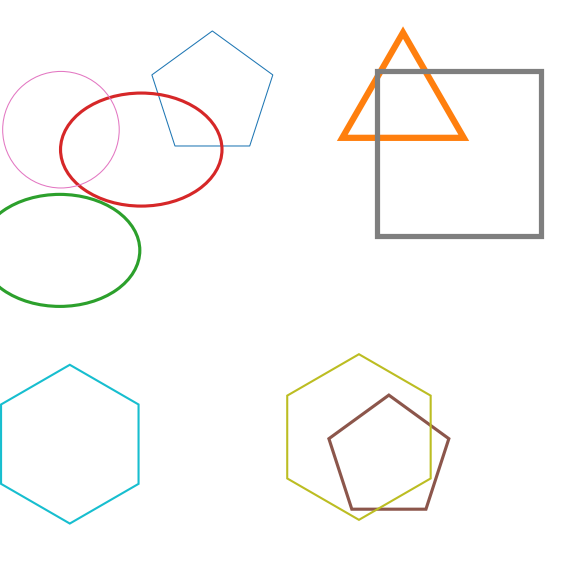[{"shape": "pentagon", "thickness": 0.5, "radius": 0.55, "center": [0.368, 0.835]}, {"shape": "triangle", "thickness": 3, "radius": 0.61, "center": [0.698, 0.821]}, {"shape": "oval", "thickness": 1.5, "radius": 0.69, "center": [0.104, 0.566]}, {"shape": "oval", "thickness": 1.5, "radius": 0.7, "center": [0.245, 0.74]}, {"shape": "pentagon", "thickness": 1.5, "radius": 0.55, "center": [0.673, 0.206]}, {"shape": "circle", "thickness": 0.5, "radius": 0.5, "center": [0.106, 0.775]}, {"shape": "square", "thickness": 2.5, "radius": 0.71, "center": [0.795, 0.733]}, {"shape": "hexagon", "thickness": 1, "radius": 0.72, "center": [0.622, 0.242]}, {"shape": "hexagon", "thickness": 1, "radius": 0.69, "center": [0.121, 0.23]}]